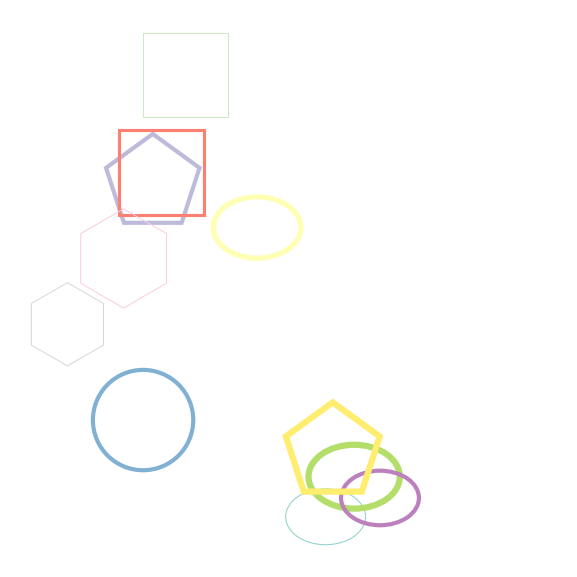[{"shape": "oval", "thickness": 0.5, "radius": 0.35, "center": [0.564, 0.104]}, {"shape": "oval", "thickness": 2.5, "radius": 0.38, "center": [0.445, 0.605]}, {"shape": "pentagon", "thickness": 2, "radius": 0.43, "center": [0.265, 0.682]}, {"shape": "square", "thickness": 1.5, "radius": 0.37, "center": [0.28, 0.7]}, {"shape": "circle", "thickness": 2, "radius": 0.43, "center": [0.248, 0.272]}, {"shape": "oval", "thickness": 3, "radius": 0.39, "center": [0.613, 0.174]}, {"shape": "hexagon", "thickness": 0.5, "radius": 0.43, "center": [0.214, 0.552]}, {"shape": "hexagon", "thickness": 0.5, "radius": 0.36, "center": [0.117, 0.438]}, {"shape": "oval", "thickness": 2, "radius": 0.34, "center": [0.658, 0.137]}, {"shape": "square", "thickness": 0.5, "radius": 0.37, "center": [0.321, 0.869]}, {"shape": "pentagon", "thickness": 3, "radius": 0.43, "center": [0.576, 0.217]}]